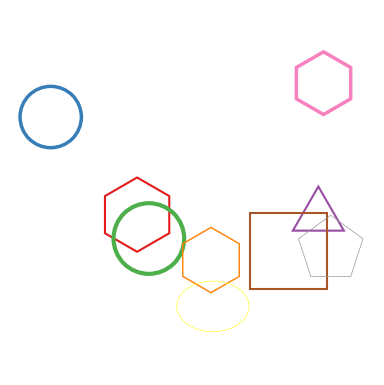[{"shape": "hexagon", "thickness": 1.5, "radius": 0.48, "center": [0.356, 0.442]}, {"shape": "circle", "thickness": 2.5, "radius": 0.4, "center": [0.132, 0.696]}, {"shape": "circle", "thickness": 3, "radius": 0.46, "center": [0.387, 0.38]}, {"shape": "triangle", "thickness": 1.5, "radius": 0.38, "center": [0.827, 0.439]}, {"shape": "hexagon", "thickness": 1, "radius": 0.42, "center": [0.548, 0.325]}, {"shape": "oval", "thickness": 0.5, "radius": 0.47, "center": [0.553, 0.204]}, {"shape": "square", "thickness": 1.5, "radius": 0.5, "center": [0.749, 0.349]}, {"shape": "hexagon", "thickness": 2.5, "radius": 0.41, "center": [0.84, 0.784]}, {"shape": "pentagon", "thickness": 0.5, "radius": 0.44, "center": [0.859, 0.353]}]